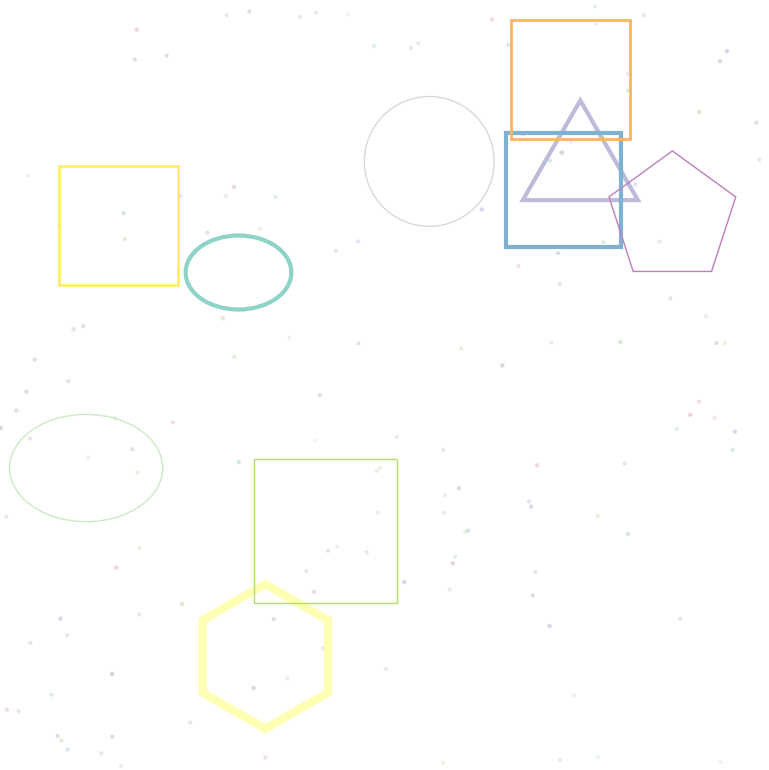[{"shape": "oval", "thickness": 1.5, "radius": 0.34, "center": [0.31, 0.646]}, {"shape": "hexagon", "thickness": 3, "radius": 0.47, "center": [0.345, 0.148]}, {"shape": "triangle", "thickness": 1.5, "radius": 0.43, "center": [0.754, 0.783]}, {"shape": "square", "thickness": 1.5, "radius": 0.37, "center": [0.732, 0.753]}, {"shape": "square", "thickness": 1, "radius": 0.39, "center": [0.741, 0.897]}, {"shape": "square", "thickness": 0.5, "radius": 0.47, "center": [0.423, 0.31]}, {"shape": "circle", "thickness": 0.5, "radius": 0.42, "center": [0.557, 0.79]}, {"shape": "pentagon", "thickness": 0.5, "radius": 0.43, "center": [0.873, 0.717]}, {"shape": "oval", "thickness": 0.5, "radius": 0.5, "center": [0.112, 0.392]}, {"shape": "square", "thickness": 1, "radius": 0.39, "center": [0.154, 0.707]}]